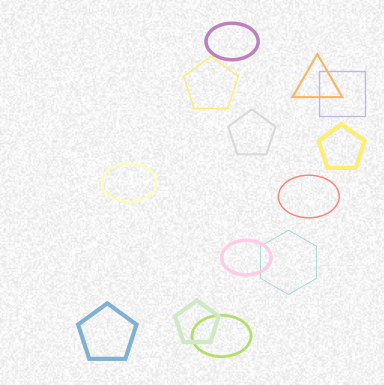[{"shape": "hexagon", "thickness": 0.5, "radius": 0.42, "center": [0.75, 0.319]}, {"shape": "oval", "thickness": 1.5, "radius": 0.35, "center": [0.335, 0.526]}, {"shape": "square", "thickness": 1, "radius": 0.3, "center": [0.888, 0.757]}, {"shape": "oval", "thickness": 1, "radius": 0.4, "center": [0.802, 0.49]}, {"shape": "pentagon", "thickness": 3, "radius": 0.4, "center": [0.279, 0.132]}, {"shape": "triangle", "thickness": 1.5, "radius": 0.37, "center": [0.824, 0.785]}, {"shape": "oval", "thickness": 2, "radius": 0.38, "center": [0.575, 0.127]}, {"shape": "oval", "thickness": 2.5, "radius": 0.32, "center": [0.64, 0.331]}, {"shape": "pentagon", "thickness": 1.5, "radius": 0.32, "center": [0.654, 0.651]}, {"shape": "oval", "thickness": 2.5, "radius": 0.34, "center": [0.603, 0.892]}, {"shape": "pentagon", "thickness": 3, "radius": 0.3, "center": [0.511, 0.16]}, {"shape": "pentagon", "thickness": 3, "radius": 0.31, "center": [0.887, 0.615]}, {"shape": "pentagon", "thickness": 1, "radius": 0.37, "center": [0.548, 0.779]}]